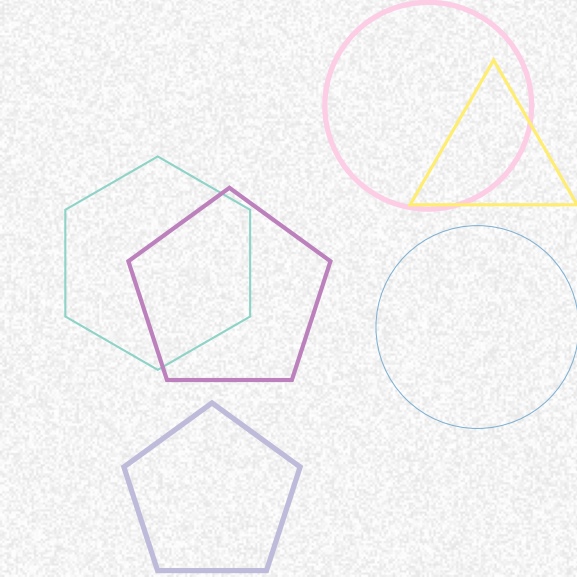[{"shape": "hexagon", "thickness": 1, "radius": 0.92, "center": [0.273, 0.543]}, {"shape": "pentagon", "thickness": 2.5, "radius": 0.8, "center": [0.367, 0.141]}, {"shape": "circle", "thickness": 0.5, "radius": 0.88, "center": [0.827, 0.433]}, {"shape": "circle", "thickness": 2.5, "radius": 0.9, "center": [0.742, 0.816]}, {"shape": "pentagon", "thickness": 2, "radius": 0.92, "center": [0.397, 0.49]}, {"shape": "triangle", "thickness": 1.5, "radius": 0.84, "center": [0.855, 0.728]}]